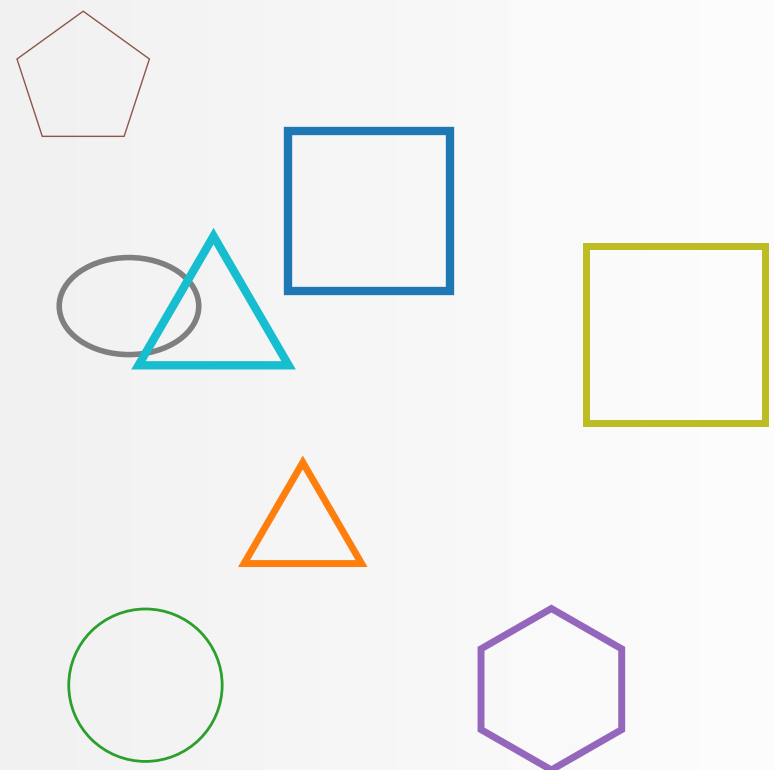[{"shape": "square", "thickness": 3, "radius": 0.52, "center": [0.476, 0.726]}, {"shape": "triangle", "thickness": 2.5, "radius": 0.44, "center": [0.391, 0.312]}, {"shape": "circle", "thickness": 1, "radius": 0.49, "center": [0.188, 0.11]}, {"shape": "hexagon", "thickness": 2.5, "radius": 0.52, "center": [0.711, 0.105]}, {"shape": "pentagon", "thickness": 0.5, "radius": 0.45, "center": [0.107, 0.896]}, {"shape": "oval", "thickness": 2, "radius": 0.45, "center": [0.166, 0.602]}, {"shape": "square", "thickness": 2.5, "radius": 0.57, "center": [0.871, 0.565]}, {"shape": "triangle", "thickness": 3, "radius": 0.56, "center": [0.276, 0.581]}]